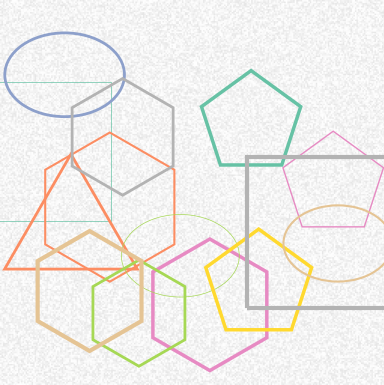[{"shape": "square", "thickness": 0.5, "radius": 0.91, "center": [0.106, 0.606]}, {"shape": "pentagon", "thickness": 2.5, "radius": 0.68, "center": [0.652, 0.681]}, {"shape": "hexagon", "thickness": 1.5, "radius": 0.97, "center": [0.285, 0.462]}, {"shape": "triangle", "thickness": 2, "radius": 1.0, "center": [0.184, 0.401]}, {"shape": "oval", "thickness": 2, "radius": 0.78, "center": [0.168, 0.806]}, {"shape": "pentagon", "thickness": 1, "radius": 0.69, "center": [0.865, 0.522]}, {"shape": "hexagon", "thickness": 2.5, "radius": 0.85, "center": [0.545, 0.208]}, {"shape": "oval", "thickness": 0.5, "radius": 0.77, "center": [0.468, 0.336]}, {"shape": "hexagon", "thickness": 2, "radius": 0.69, "center": [0.361, 0.187]}, {"shape": "pentagon", "thickness": 2.5, "radius": 0.72, "center": [0.672, 0.26]}, {"shape": "oval", "thickness": 1.5, "radius": 0.71, "center": [0.878, 0.368]}, {"shape": "hexagon", "thickness": 3, "radius": 0.78, "center": [0.233, 0.244]}, {"shape": "hexagon", "thickness": 2, "radius": 0.76, "center": [0.319, 0.645]}, {"shape": "square", "thickness": 3, "radius": 0.98, "center": [0.839, 0.396]}]